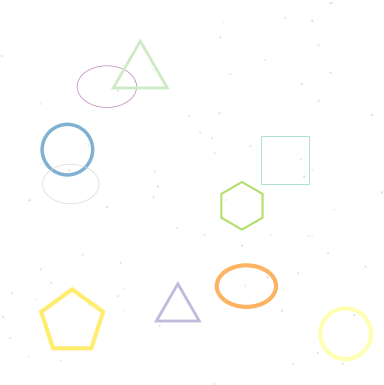[{"shape": "square", "thickness": 0.5, "radius": 0.31, "center": [0.74, 0.584]}, {"shape": "circle", "thickness": 3, "radius": 0.33, "center": [0.898, 0.133]}, {"shape": "triangle", "thickness": 2, "radius": 0.32, "center": [0.462, 0.198]}, {"shape": "circle", "thickness": 2.5, "radius": 0.33, "center": [0.175, 0.611]}, {"shape": "oval", "thickness": 3, "radius": 0.39, "center": [0.64, 0.257]}, {"shape": "hexagon", "thickness": 1.5, "radius": 0.31, "center": [0.628, 0.465]}, {"shape": "oval", "thickness": 0.5, "radius": 0.37, "center": [0.184, 0.522]}, {"shape": "oval", "thickness": 0.5, "radius": 0.39, "center": [0.278, 0.775]}, {"shape": "triangle", "thickness": 2, "radius": 0.41, "center": [0.364, 0.812]}, {"shape": "pentagon", "thickness": 3, "radius": 0.42, "center": [0.188, 0.164]}]